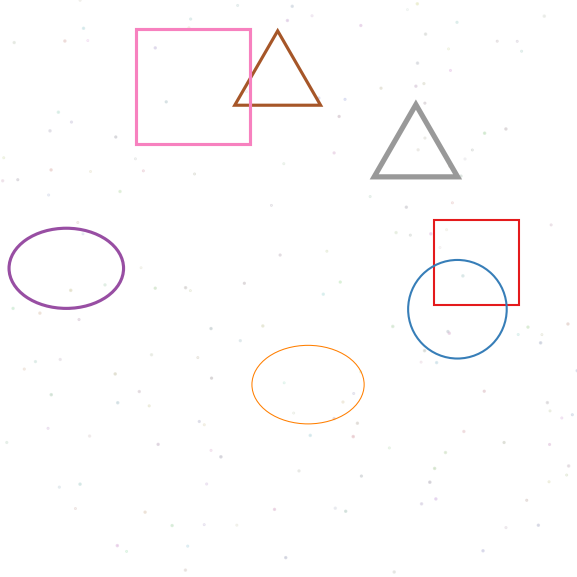[{"shape": "square", "thickness": 1, "radius": 0.37, "center": [0.825, 0.545]}, {"shape": "circle", "thickness": 1, "radius": 0.43, "center": [0.792, 0.464]}, {"shape": "oval", "thickness": 1.5, "radius": 0.5, "center": [0.115, 0.535]}, {"shape": "oval", "thickness": 0.5, "radius": 0.49, "center": [0.533, 0.333]}, {"shape": "triangle", "thickness": 1.5, "radius": 0.43, "center": [0.481, 0.86]}, {"shape": "square", "thickness": 1.5, "radius": 0.49, "center": [0.334, 0.849]}, {"shape": "triangle", "thickness": 2.5, "radius": 0.42, "center": [0.72, 0.735]}]